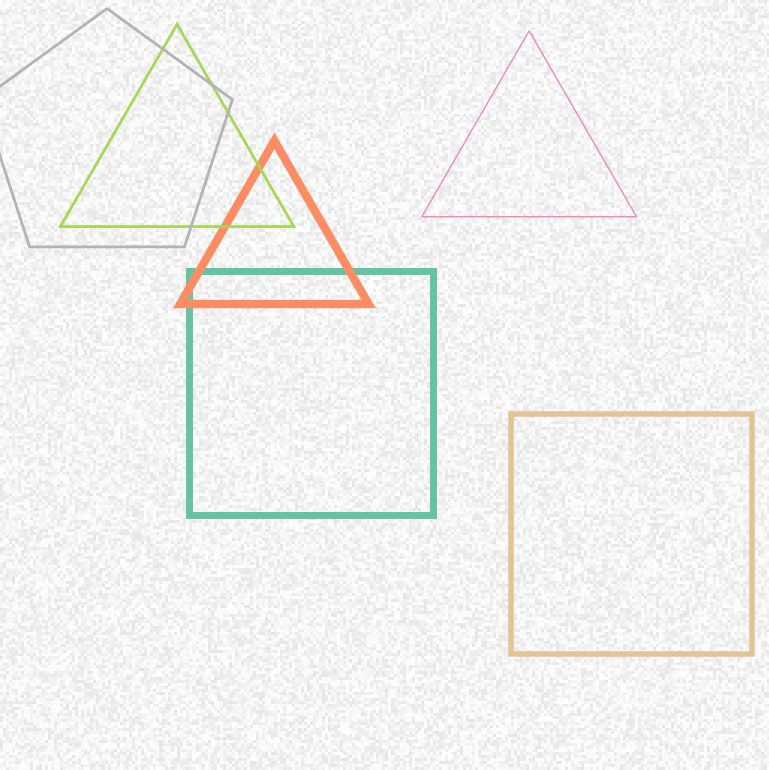[{"shape": "square", "thickness": 2.5, "radius": 0.79, "center": [0.404, 0.49]}, {"shape": "triangle", "thickness": 3, "radius": 0.71, "center": [0.356, 0.676]}, {"shape": "triangle", "thickness": 0.5, "radius": 0.8, "center": [0.687, 0.799]}, {"shape": "triangle", "thickness": 1, "radius": 0.88, "center": [0.23, 0.793]}, {"shape": "square", "thickness": 2, "radius": 0.78, "center": [0.82, 0.307]}, {"shape": "pentagon", "thickness": 1, "radius": 0.86, "center": [0.139, 0.818]}]